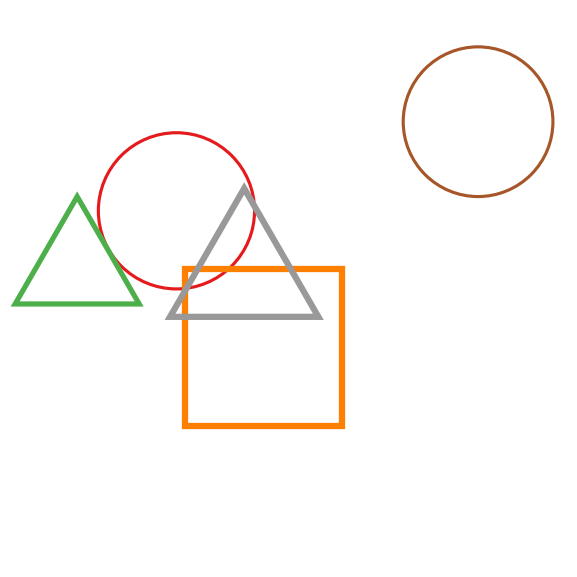[{"shape": "circle", "thickness": 1.5, "radius": 0.68, "center": [0.306, 0.634]}, {"shape": "triangle", "thickness": 2.5, "radius": 0.62, "center": [0.134, 0.535]}, {"shape": "square", "thickness": 3, "radius": 0.68, "center": [0.457, 0.398]}, {"shape": "circle", "thickness": 1.5, "radius": 0.65, "center": [0.828, 0.788]}, {"shape": "triangle", "thickness": 3, "radius": 0.74, "center": [0.423, 0.525]}]